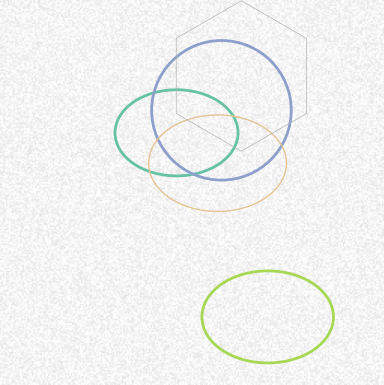[{"shape": "oval", "thickness": 2, "radius": 0.8, "center": [0.459, 0.655]}, {"shape": "circle", "thickness": 2, "radius": 0.91, "center": [0.575, 0.713]}, {"shape": "oval", "thickness": 2, "radius": 0.85, "center": [0.695, 0.177]}, {"shape": "oval", "thickness": 1, "radius": 0.9, "center": [0.565, 0.576]}, {"shape": "hexagon", "thickness": 0.5, "radius": 0.98, "center": [0.627, 0.803]}]